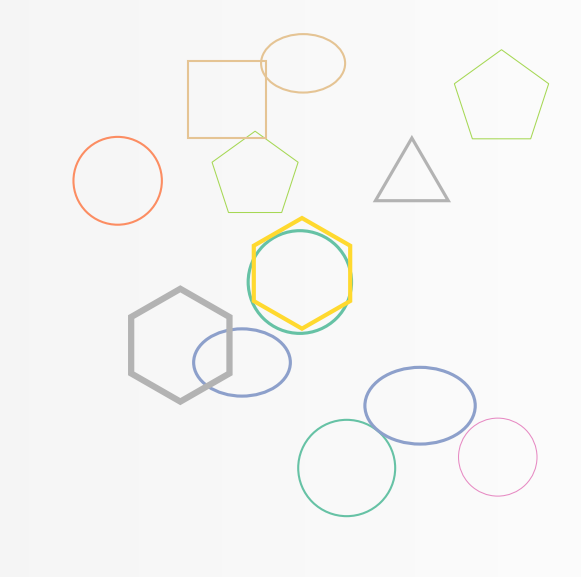[{"shape": "circle", "thickness": 1, "radius": 0.42, "center": [0.596, 0.189]}, {"shape": "circle", "thickness": 1.5, "radius": 0.44, "center": [0.516, 0.511]}, {"shape": "circle", "thickness": 1, "radius": 0.38, "center": [0.202, 0.686]}, {"shape": "oval", "thickness": 1.5, "radius": 0.42, "center": [0.416, 0.371]}, {"shape": "oval", "thickness": 1.5, "radius": 0.47, "center": [0.723, 0.297]}, {"shape": "circle", "thickness": 0.5, "radius": 0.34, "center": [0.856, 0.208]}, {"shape": "pentagon", "thickness": 0.5, "radius": 0.43, "center": [0.863, 0.828]}, {"shape": "pentagon", "thickness": 0.5, "radius": 0.39, "center": [0.439, 0.694]}, {"shape": "hexagon", "thickness": 2, "radius": 0.48, "center": [0.52, 0.526]}, {"shape": "square", "thickness": 1, "radius": 0.33, "center": [0.391, 0.827]}, {"shape": "oval", "thickness": 1, "radius": 0.36, "center": [0.521, 0.889]}, {"shape": "hexagon", "thickness": 3, "radius": 0.49, "center": [0.31, 0.401]}, {"shape": "triangle", "thickness": 1.5, "radius": 0.36, "center": [0.709, 0.688]}]